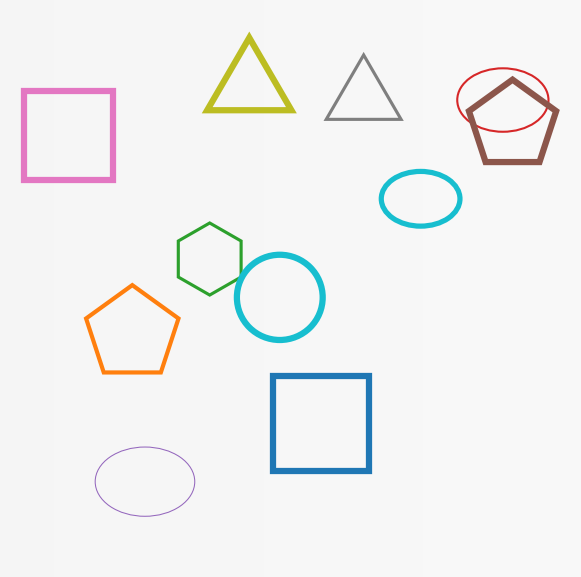[{"shape": "square", "thickness": 3, "radius": 0.41, "center": [0.553, 0.266]}, {"shape": "pentagon", "thickness": 2, "radius": 0.42, "center": [0.228, 0.422]}, {"shape": "hexagon", "thickness": 1.5, "radius": 0.31, "center": [0.361, 0.551]}, {"shape": "oval", "thickness": 1, "radius": 0.39, "center": [0.865, 0.826]}, {"shape": "oval", "thickness": 0.5, "radius": 0.43, "center": [0.249, 0.165]}, {"shape": "pentagon", "thickness": 3, "radius": 0.39, "center": [0.882, 0.782]}, {"shape": "square", "thickness": 3, "radius": 0.38, "center": [0.118, 0.765]}, {"shape": "triangle", "thickness": 1.5, "radius": 0.37, "center": [0.626, 0.83]}, {"shape": "triangle", "thickness": 3, "radius": 0.42, "center": [0.429, 0.85]}, {"shape": "circle", "thickness": 3, "radius": 0.37, "center": [0.481, 0.484]}, {"shape": "oval", "thickness": 2.5, "radius": 0.34, "center": [0.724, 0.655]}]